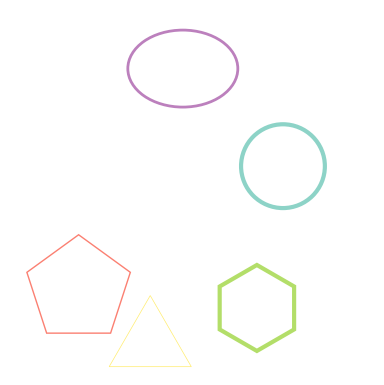[{"shape": "circle", "thickness": 3, "radius": 0.54, "center": [0.735, 0.568]}, {"shape": "pentagon", "thickness": 1, "radius": 0.71, "center": [0.204, 0.249]}, {"shape": "hexagon", "thickness": 3, "radius": 0.56, "center": [0.667, 0.2]}, {"shape": "oval", "thickness": 2, "radius": 0.71, "center": [0.475, 0.822]}, {"shape": "triangle", "thickness": 0.5, "radius": 0.62, "center": [0.39, 0.109]}]